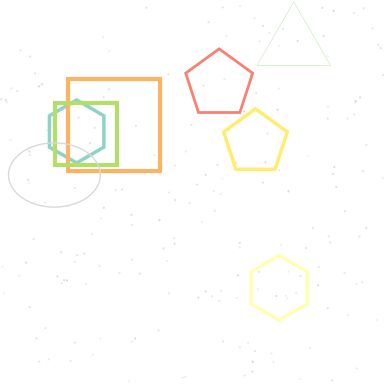[{"shape": "hexagon", "thickness": 2.5, "radius": 0.41, "center": [0.199, 0.659]}, {"shape": "hexagon", "thickness": 2.5, "radius": 0.42, "center": [0.725, 0.253]}, {"shape": "pentagon", "thickness": 2, "radius": 0.46, "center": [0.569, 0.782]}, {"shape": "square", "thickness": 3, "radius": 0.59, "center": [0.296, 0.676]}, {"shape": "square", "thickness": 3, "radius": 0.4, "center": [0.224, 0.652]}, {"shape": "oval", "thickness": 1, "radius": 0.6, "center": [0.141, 0.545]}, {"shape": "triangle", "thickness": 0.5, "radius": 0.55, "center": [0.763, 0.885]}, {"shape": "pentagon", "thickness": 2.5, "radius": 0.43, "center": [0.664, 0.631]}]